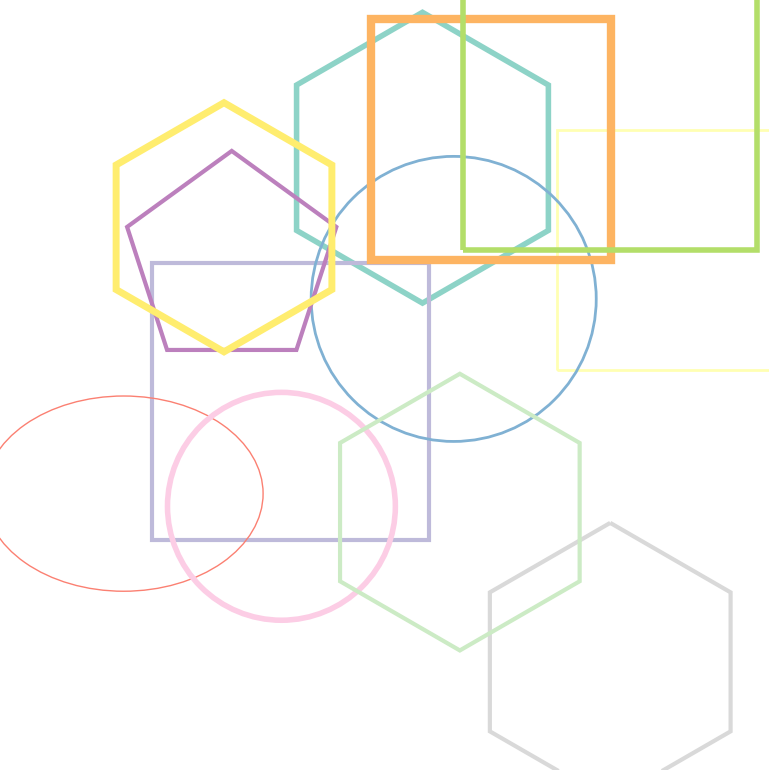[{"shape": "hexagon", "thickness": 2, "radius": 0.94, "center": [0.549, 0.795]}, {"shape": "square", "thickness": 1, "radius": 0.78, "center": [0.879, 0.675]}, {"shape": "square", "thickness": 1.5, "radius": 0.9, "center": [0.377, 0.478]}, {"shape": "oval", "thickness": 0.5, "radius": 0.91, "center": [0.161, 0.359]}, {"shape": "circle", "thickness": 1, "radius": 0.93, "center": [0.589, 0.612]}, {"shape": "square", "thickness": 3, "radius": 0.78, "center": [0.638, 0.819]}, {"shape": "square", "thickness": 2, "radius": 0.95, "center": [0.792, 0.866]}, {"shape": "circle", "thickness": 2, "radius": 0.74, "center": [0.365, 0.342]}, {"shape": "hexagon", "thickness": 1.5, "radius": 0.9, "center": [0.793, 0.14]}, {"shape": "pentagon", "thickness": 1.5, "radius": 0.71, "center": [0.301, 0.661]}, {"shape": "hexagon", "thickness": 1.5, "radius": 0.9, "center": [0.597, 0.335]}, {"shape": "hexagon", "thickness": 2.5, "radius": 0.81, "center": [0.291, 0.705]}]